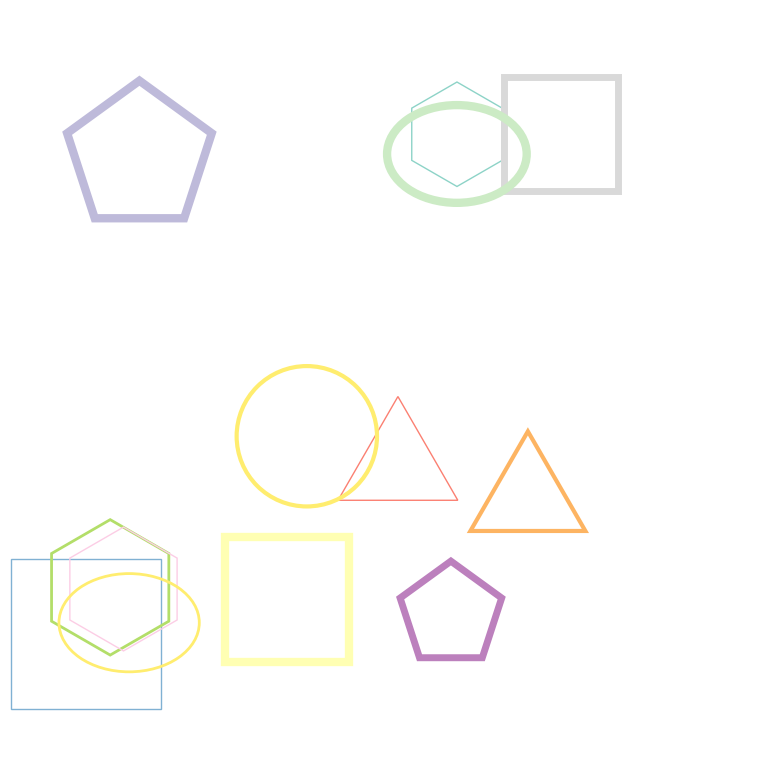[{"shape": "hexagon", "thickness": 0.5, "radius": 0.34, "center": [0.593, 0.826]}, {"shape": "square", "thickness": 3, "radius": 0.41, "center": [0.373, 0.222]}, {"shape": "pentagon", "thickness": 3, "radius": 0.49, "center": [0.181, 0.796]}, {"shape": "triangle", "thickness": 0.5, "radius": 0.45, "center": [0.517, 0.395]}, {"shape": "square", "thickness": 0.5, "radius": 0.49, "center": [0.112, 0.176]}, {"shape": "triangle", "thickness": 1.5, "radius": 0.43, "center": [0.686, 0.354]}, {"shape": "hexagon", "thickness": 1, "radius": 0.44, "center": [0.143, 0.237]}, {"shape": "hexagon", "thickness": 0.5, "radius": 0.4, "center": [0.16, 0.235]}, {"shape": "square", "thickness": 2.5, "radius": 0.37, "center": [0.728, 0.826]}, {"shape": "pentagon", "thickness": 2.5, "radius": 0.35, "center": [0.586, 0.202]}, {"shape": "oval", "thickness": 3, "radius": 0.45, "center": [0.593, 0.8]}, {"shape": "circle", "thickness": 1.5, "radius": 0.46, "center": [0.398, 0.433]}, {"shape": "oval", "thickness": 1, "radius": 0.46, "center": [0.168, 0.191]}]